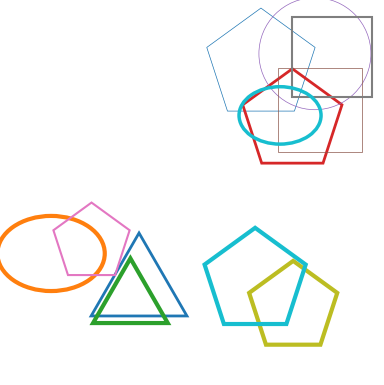[{"shape": "pentagon", "thickness": 0.5, "radius": 0.74, "center": [0.678, 0.831]}, {"shape": "triangle", "thickness": 2, "radius": 0.72, "center": [0.361, 0.251]}, {"shape": "oval", "thickness": 3, "radius": 0.7, "center": [0.133, 0.342]}, {"shape": "triangle", "thickness": 3, "radius": 0.56, "center": [0.339, 0.217]}, {"shape": "pentagon", "thickness": 2, "radius": 0.68, "center": [0.759, 0.686]}, {"shape": "circle", "thickness": 0.5, "radius": 0.73, "center": [0.818, 0.861]}, {"shape": "square", "thickness": 0.5, "radius": 0.55, "center": [0.831, 0.714]}, {"shape": "pentagon", "thickness": 1.5, "radius": 0.52, "center": [0.238, 0.37]}, {"shape": "square", "thickness": 1.5, "radius": 0.52, "center": [0.863, 0.851]}, {"shape": "pentagon", "thickness": 3, "radius": 0.6, "center": [0.762, 0.202]}, {"shape": "oval", "thickness": 2.5, "radius": 0.53, "center": [0.727, 0.7]}, {"shape": "pentagon", "thickness": 3, "radius": 0.69, "center": [0.663, 0.27]}]